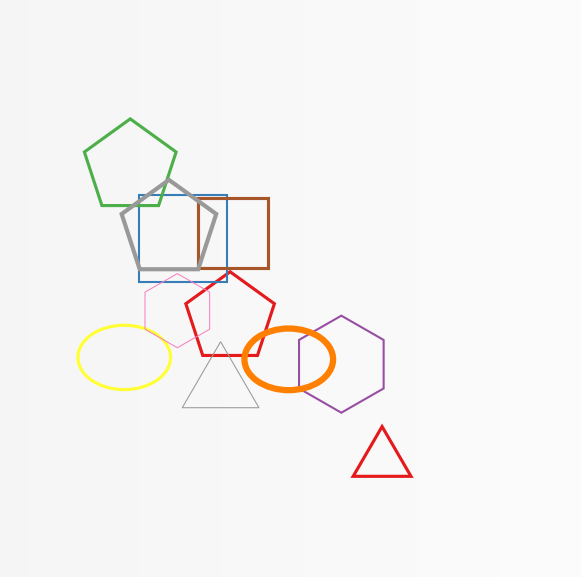[{"shape": "pentagon", "thickness": 1.5, "radius": 0.4, "center": [0.396, 0.448]}, {"shape": "triangle", "thickness": 1.5, "radius": 0.29, "center": [0.657, 0.203]}, {"shape": "square", "thickness": 1, "radius": 0.38, "center": [0.315, 0.586]}, {"shape": "pentagon", "thickness": 1.5, "radius": 0.41, "center": [0.224, 0.71]}, {"shape": "hexagon", "thickness": 1, "radius": 0.42, "center": [0.587, 0.369]}, {"shape": "oval", "thickness": 3, "radius": 0.38, "center": [0.497, 0.377]}, {"shape": "oval", "thickness": 1.5, "radius": 0.4, "center": [0.214, 0.38]}, {"shape": "square", "thickness": 1.5, "radius": 0.3, "center": [0.401, 0.596]}, {"shape": "hexagon", "thickness": 0.5, "radius": 0.32, "center": [0.305, 0.461]}, {"shape": "pentagon", "thickness": 2, "radius": 0.43, "center": [0.291, 0.602]}, {"shape": "triangle", "thickness": 0.5, "radius": 0.38, "center": [0.38, 0.331]}]